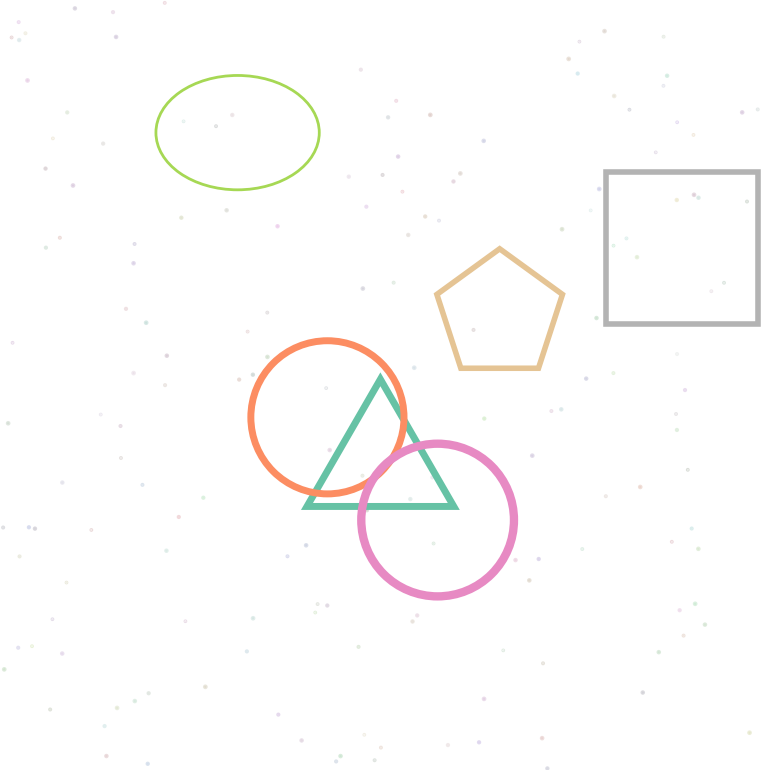[{"shape": "triangle", "thickness": 2.5, "radius": 0.55, "center": [0.494, 0.397]}, {"shape": "circle", "thickness": 2.5, "radius": 0.5, "center": [0.425, 0.458]}, {"shape": "circle", "thickness": 3, "radius": 0.5, "center": [0.568, 0.325]}, {"shape": "oval", "thickness": 1, "radius": 0.53, "center": [0.309, 0.828]}, {"shape": "pentagon", "thickness": 2, "radius": 0.43, "center": [0.649, 0.591]}, {"shape": "square", "thickness": 2, "radius": 0.49, "center": [0.885, 0.678]}]